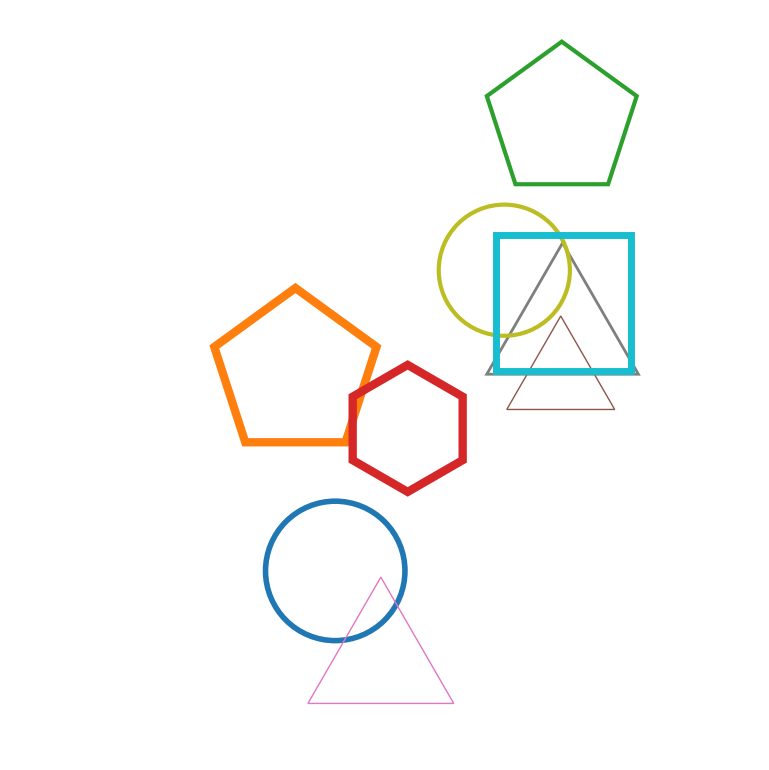[{"shape": "circle", "thickness": 2, "radius": 0.45, "center": [0.435, 0.259]}, {"shape": "pentagon", "thickness": 3, "radius": 0.55, "center": [0.384, 0.515]}, {"shape": "pentagon", "thickness": 1.5, "radius": 0.51, "center": [0.73, 0.844]}, {"shape": "hexagon", "thickness": 3, "radius": 0.41, "center": [0.529, 0.444]}, {"shape": "triangle", "thickness": 0.5, "radius": 0.4, "center": [0.728, 0.509]}, {"shape": "triangle", "thickness": 0.5, "radius": 0.55, "center": [0.495, 0.141]}, {"shape": "triangle", "thickness": 1, "radius": 0.57, "center": [0.731, 0.571]}, {"shape": "circle", "thickness": 1.5, "radius": 0.43, "center": [0.655, 0.649]}, {"shape": "square", "thickness": 2.5, "radius": 0.44, "center": [0.731, 0.607]}]